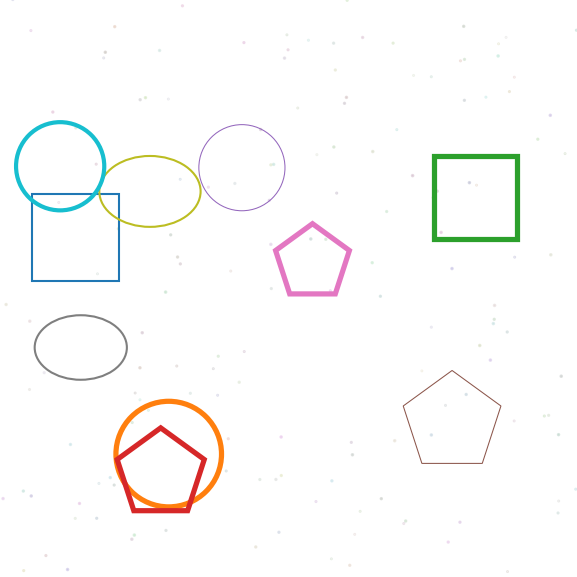[{"shape": "square", "thickness": 1, "radius": 0.38, "center": [0.131, 0.588]}, {"shape": "circle", "thickness": 2.5, "radius": 0.46, "center": [0.292, 0.213]}, {"shape": "square", "thickness": 2.5, "radius": 0.36, "center": [0.823, 0.658]}, {"shape": "pentagon", "thickness": 2.5, "radius": 0.4, "center": [0.278, 0.179]}, {"shape": "circle", "thickness": 0.5, "radius": 0.37, "center": [0.419, 0.709]}, {"shape": "pentagon", "thickness": 0.5, "radius": 0.44, "center": [0.783, 0.269]}, {"shape": "pentagon", "thickness": 2.5, "radius": 0.34, "center": [0.541, 0.545]}, {"shape": "oval", "thickness": 1, "radius": 0.4, "center": [0.14, 0.397]}, {"shape": "oval", "thickness": 1, "radius": 0.44, "center": [0.26, 0.668]}, {"shape": "circle", "thickness": 2, "radius": 0.38, "center": [0.104, 0.711]}]